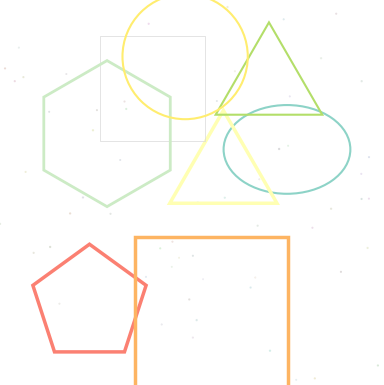[{"shape": "oval", "thickness": 1.5, "radius": 0.82, "center": [0.745, 0.612]}, {"shape": "triangle", "thickness": 2.5, "radius": 0.8, "center": [0.58, 0.552]}, {"shape": "pentagon", "thickness": 2.5, "radius": 0.77, "center": [0.232, 0.211]}, {"shape": "square", "thickness": 2.5, "radius": 0.99, "center": [0.549, 0.186]}, {"shape": "triangle", "thickness": 1.5, "radius": 0.8, "center": [0.699, 0.782]}, {"shape": "square", "thickness": 0.5, "radius": 0.69, "center": [0.396, 0.77]}, {"shape": "hexagon", "thickness": 2, "radius": 0.95, "center": [0.278, 0.653]}, {"shape": "circle", "thickness": 1.5, "radius": 0.81, "center": [0.481, 0.853]}]